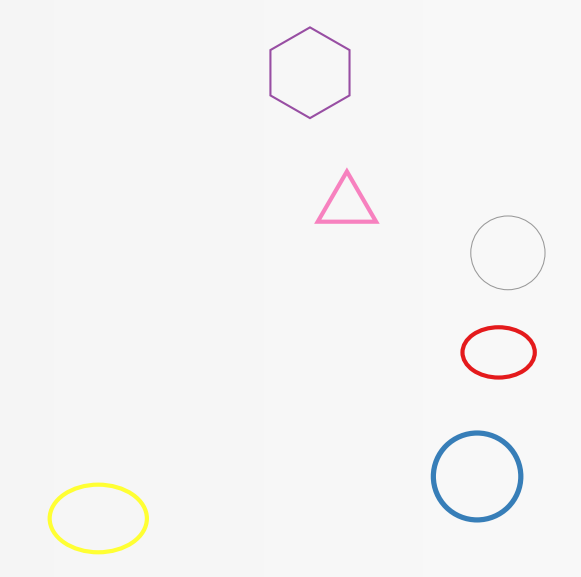[{"shape": "oval", "thickness": 2, "radius": 0.31, "center": [0.858, 0.389]}, {"shape": "circle", "thickness": 2.5, "radius": 0.38, "center": [0.821, 0.174]}, {"shape": "hexagon", "thickness": 1, "radius": 0.39, "center": [0.533, 0.873]}, {"shape": "oval", "thickness": 2, "radius": 0.42, "center": [0.169, 0.101]}, {"shape": "triangle", "thickness": 2, "radius": 0.29, "center": [0.597, 0.644]}, {"shape": "circle", "thickness": 0.5, "radius": 0.32, "center": [0.874, 0.561]}]